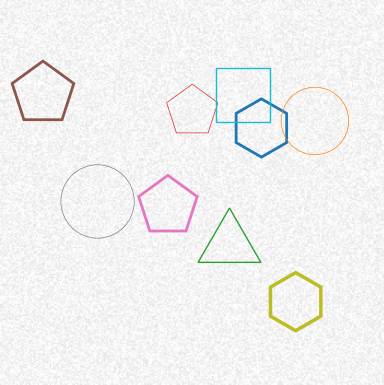[{"shape": "hexagon", "thickness": 2, "radius": 0.38, "center": [0.679, 0.668]}, {"shape": "circle", "thickness": 0.5, "radius": 0.44, "center": [0.818, 0.686]}, {"shape": "triangle", "thickness": 1, "radius": 0.47, "center": [0.596, 0.366]}, {"shape": "pentagon", "thickness": 0.5, "radius": 0.35, "center": [0.499, 0.711]}, {"shape": "pentagon", "thickness": 2, "radius": 0.42, "center": [0.112, 0.757]}, {"shape": "pentagon", "thickness": 2, "radius": 0.4, "center": [0.436, 0.465]}, {"shape": "circle", "thickness": 0.5, "radius": 0.48, "center": [0.253, 0.477]}, {"shape": "hexagon", "thickness": 2.5, "radius": 0.38, "center": [0.768, 0.217]}, {"shape": "square", "thickness": 1, "radius": 0.35, "center": [0.631, 0.753]}]